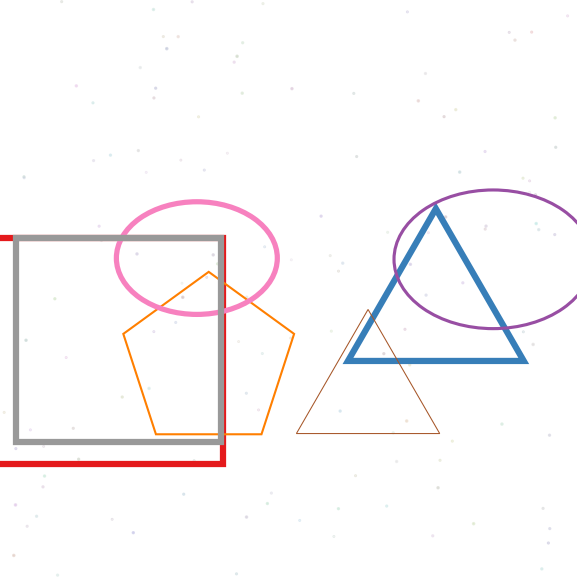[{"shape": "square", "thickness": 3, "radius": 0.98, "center": [0.19, 0.391]}, {"shape": "triangle", "thickness": 3, "radius": 0.88, "center": [0.755, 0.462]}, {"shape": "oval", "thickness": 1.5, "radius": 0.86, "center": [0.854, 0.55]}, {"shape": "pentagon", "thickness": 1, "radius": 0.78, "center": [0.361, 0.373]}, {"shape": "triangle", "thickness": 0.5, "radius": 0.72, "center": [0.637, 0.32]}, {"shape": "oval", "thickness": 2.5, "radius": 0.7, "center": [0.341, 0.552]}, {"shape": "square", "thickness": 3, "radius": 0.89, "center": [0.205, 0.41]}]